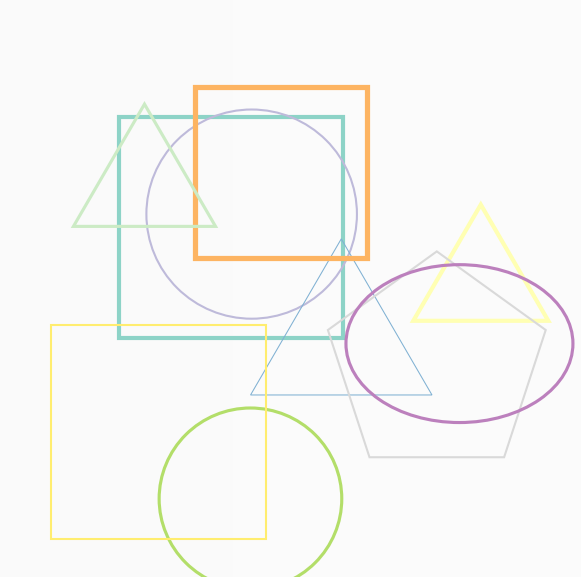[{"shape": "square", "thickness": 2, "radius": 0.96, "center": [0.397, 0.605]}, {"shape": "triangle", "thickness": 2, "radius": 0.67, "center": [0.827, 0.511]}, {"shape": "circle", "thickness": 1, "radius": 0.91, "center": [0.433, 0.628]}, {"shape": "triangle", "thickness": 0.5, "radius": 0.9, "center": [0.587, 0.405]}, {"shape": "square", "thickness": 2.5, "radius": 0.74, "center": [0.483, 0.701]}, {"shape": "circle", "thickness": 1.5, "radius": 0.79, "center": [0.431, 0.136]}, {"shape": "pentagon", "thickness": 1, "radius": 0.99, "center": [0.751, 0.367]}, {"shape": "oval", "thickness": 1.5, "radius": 0.98, "center": [0.79, 0.404]}, {"shape": "triangle", "thickness": 1.5, "radius": 0.71, "center": [0.249, 0.678]}, {"shape": "square", "thickness": 1, "radius": 0.93, "center": [0.273, 0.251]}]